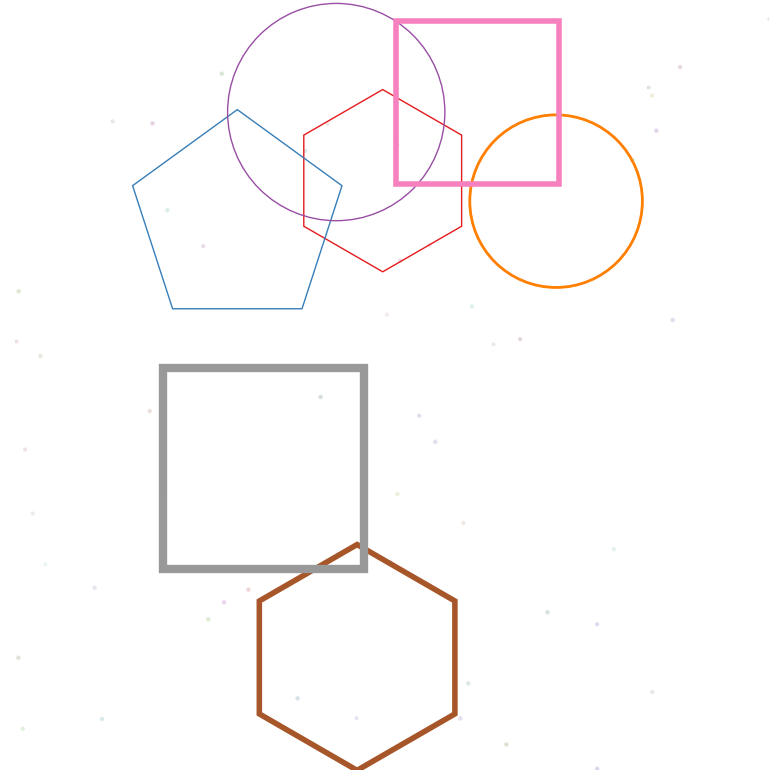[{"shape": "hexagon", "thickness": 0.5, "radius": 0.59, "center": [0.497, 0.765]}, {"shape": "pentagon", "thickness": 0.5, "radius": 0.71, "center": [0.308, 0.715]}, {"shape": "circle", "thickness": 0.5, "radius": 0.71, "center": [0.437, 0.854]}, {"shape": "circle", "thickness": 1, "radius": 0.56, "center": [0.722, 0.739]}, {"shape": "hexagon", "thickness": 2, "radius": 0.73, "center": [0.464, 0.146]}, {"shape": "square", "thickness": 2, "radius": 0.53, "center": [0.62, 0.867]}, {"shape": "square", "thickness": 3, "radius": 0.65, "center": [0.343, 0.392]}]